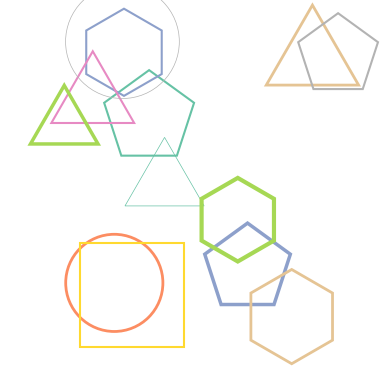[{"shape": "triangle", "thickness": 0.5, "radius": 0.59, "center": [0.427, 0.524]}, {"shape": "pentagon", "thickness": 1.5, "radius": 0.61, "center": [0.387, 0.695]}, {"shape": "circle", "thickness": 2, "radius": 0.63, "center": [0.297, 0.265]}, {"shape": "hexagon", "thickness": 1.5, "radius": 0.57, "center": [0.322, 0.864]}, {"shape": "pentagon", "thickness": 2.5, "radius": 0.58, "center": [0.643, 0.304]}, {"shape": "triangle", "thickness": 1.5, "radius": 0.62, "center": [0.241, 0.743]}, {"shape": "triangle", "thickness": 2.5, "radius": 0.51, "center": [0.167, 0.677]}, {"shape": "hexagon", "thickness": 3, "radius": 0.54, "center": [0.618, 0.429]}, {"shape": "square", "thickness": 1.5, "radius": 0.68, "center": [0.342, 0.233]}, {"shape": "hexagon", "thickness": 2, "radius": 0.61, "center": [0.758, 0.178]}, {"shape": "triangle", "thickness": 2, "radius": 0.69, "center": [0.812, 0.848]}, {"shape": "circle", "thickness": 0.5, "radius": 0.74, "center": [0.318, 0.892]}, {"shape": "pentagon", "thickness": 1.5, "radius": 0.54, "center": [0.878, 0.857]}]